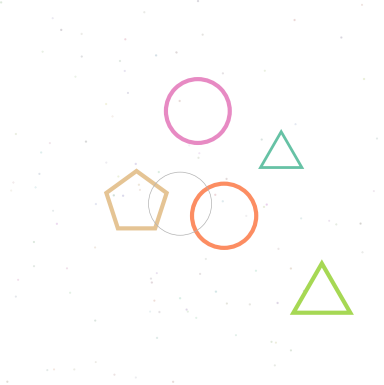[{"shape": "triangle", "thickness": 2, "radius": 0.31, "center": [0.73, 0.596]}, {"shape": "circle", "thickness": 3, "radius": 0.42, "center": [0.582, 0.44]}, {"shape": "circle", "thickness": 3, "radius": 0.41, "center": [0.514, 0.712]}, {"shape": "triangle", "thickness": 3, "radius": 0.43, "center": [0.836, 0.23]}, {"shape": "pentagon", "thickness": 3, "radius": 0.41, "center": [0.355, 0.473]}, {"shape": "circle", "thickness": 0.5, "radius": 0.41, "center": [0.468, 0.471]}]